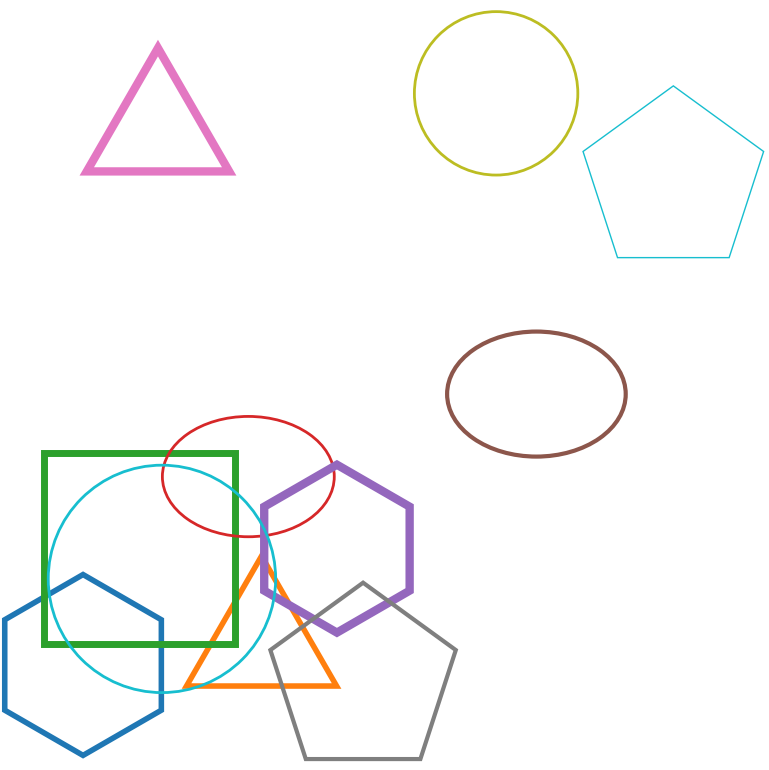[{"shape": "hexagon", "thickness": 2, "radius": 0.59, "center": [0.108, 0.136]}, {"shape": "triangle", "thickness": 2, "radius": 0.56, "center": [0.34, 0.165]}, {"shape": "square", "thickness": 2.5, "radius": 0.62, "center": [0.181, 0.288]}, {"shape": "oval", "thickness": 1, "radius": 0.56, "center": [0.322, 0.381]}, {"shape": "hexagon", "thickness": 3, "radius": 0.55, "center": [0.438, 0.287]}, {"shape": "oval", "thickness": 1.5, "radius": 0.58, "center": [0.697, 0.488]}, {"shape": "triangle", "thickness": 3, "radius": 0.53, "center": [0.205, 0.831]}, {"shape": "pentagon", "thickness": 1.5, "radius": 0.63, "center": [0.472, 0.117]}, {"shape": "circle", "thickness": 1, "radius": 0.53, "center": [0.644, 0.879]}, {"shape": "circle", "thickness": 1, "radius": 0.74, "center": [0.21, 0.248]}, {"shape": "pentagon", "thickness": 0.5, "radius": 0.62, "center": [0.874, 0.765]}]